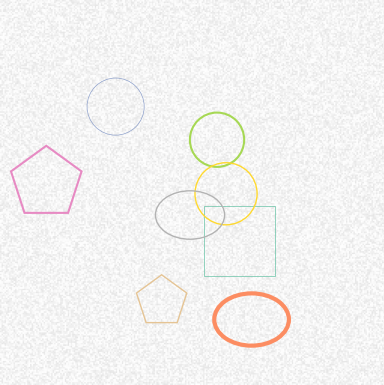[{"shape": "square", "thickness": 0.5, "radius": 0.46, "center": [0.622, 0.373]}, {"shape": "oval", "thickness": 3, "radius": 0.48, "center": [0.653, 0.17]}, {"shape": "circle", "thickness": 0.5, "radius": 0.37, "center": [0.3, 0.723]}, {"shape": "pentagon", "thickness": 1.5, "radius": 0.48, "center": [0.12, 0.525]}, {"shape": "circle", "thickness": 1.5, "radius": 0.35, "center": [0.564, 0.637]}, {"shape": "circle", "thickness": 1, "radius": 0.4, "center": [0.587, 0.497]}, {"shape": "pentagon", "thickness": 1, "radius": 0.34, "center": [0.42, 0.218]}, {"shape": "oval", "thickness": 1, "radius": 0.45, "center": [0.494, 0.442]}]